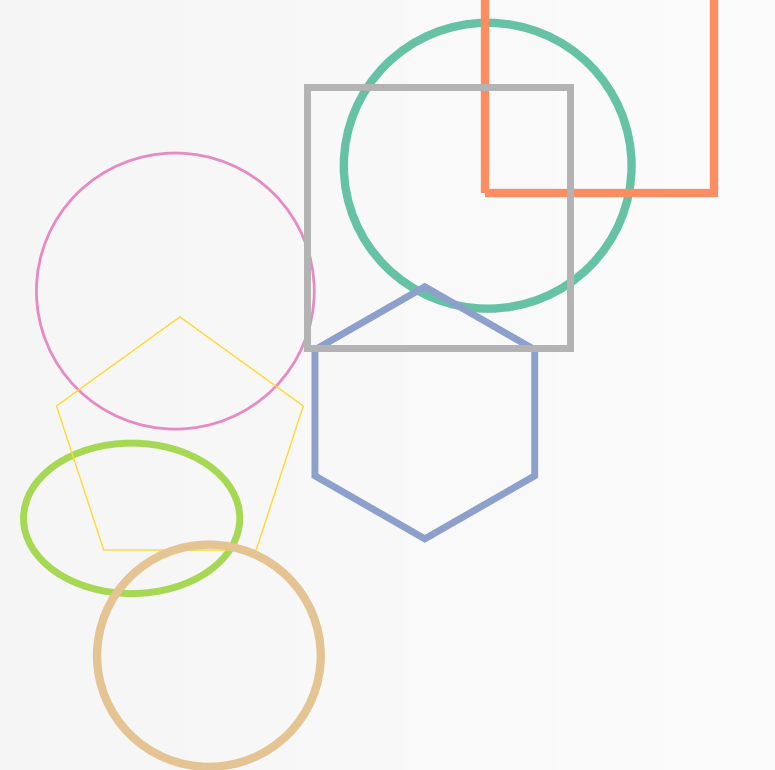[{"shape": "circle", "thickness": 3, "radius": 0.93, "center": [0.629, 0.785]}, {"shape": "square", "thickness": 3, "radius": 0.74, "center": [0.774, 0.897]}, {"shape": "hexagon", "thickness": 2.5, "radius": 0.82, "center": [0.548, 0.464]}, {"shape": "circle", "thickness": 1, "radius": 0.9, "center": [0.226, 0.622]}, {"shape": "oval", "thickness": 2.5, "radius": 0.7, "center": [0.17, 0.327]}, {"shape": "pentagon", "thickness": 0.5, "radius": 0.84, "center": [0.232, 0.421]}, {"shape": "circle", "thickness": 3, "radius": 0.72, "center": [0.27, 0.148]}, {"shape": "square", "thickness": 2.5, "radius": 0.85, "center": [0.566, 0.717]}]